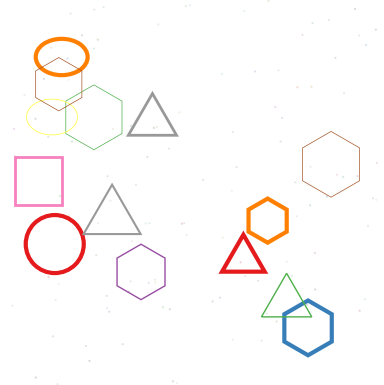[{"shape": "triangle", "thickness": 3, "radius": 0.32, "center": [0.632, 0.326]}, {"shape": "circle", "thickness": 3, "radius": 0.38, "center": [0.142, 0.366]}, {"shape": "hexagon", "thickness": 3, "radius": 0.36, "center": [0.8, 0.148]}, {"shape": "triangle", "thickness": 1, "radius": 0.38, "center": [0.744, 0.215]}, {"shape": "hexagon", "thickness": 0.5, "radius": 0.42, "center": [0.244, 0.695]}, {"shape": "hexagon", "thickness": 1, "radius": 0.36, "center": [0.366, 0.294]}, {"shape": "oval", "thickness": 3, "radius": 0.34, "center": [0.16, 0.852]}, {"shape": "hexagon", "thickness": 3, "radius": 0.29, "center": [0.695, 0.427]}, {"shape": "oval", "thickness": 0.5, "radius": 0.33, "center": [0.135, 0.696]}, {"shape": "hexagon", "thickness": 0.5, "radius": 0.35, "center": [0.153, 0.781]}, {"shape": "hexagon", "thickness": 0.5, "radius": 0.43, "center": [0.86, 0.573]}, {"shape": "square", "thickness": 2, "radius": 0.31, "center": [0.1, 0.53]}, {"shape": "triangle", "thickness": 2, "radius": 0.36, "center": [0.396, 0.685]}, {"shape": "triangle", "thickness": 1.5, "radius": 0.43, "center": [0.291, 0.435]}]